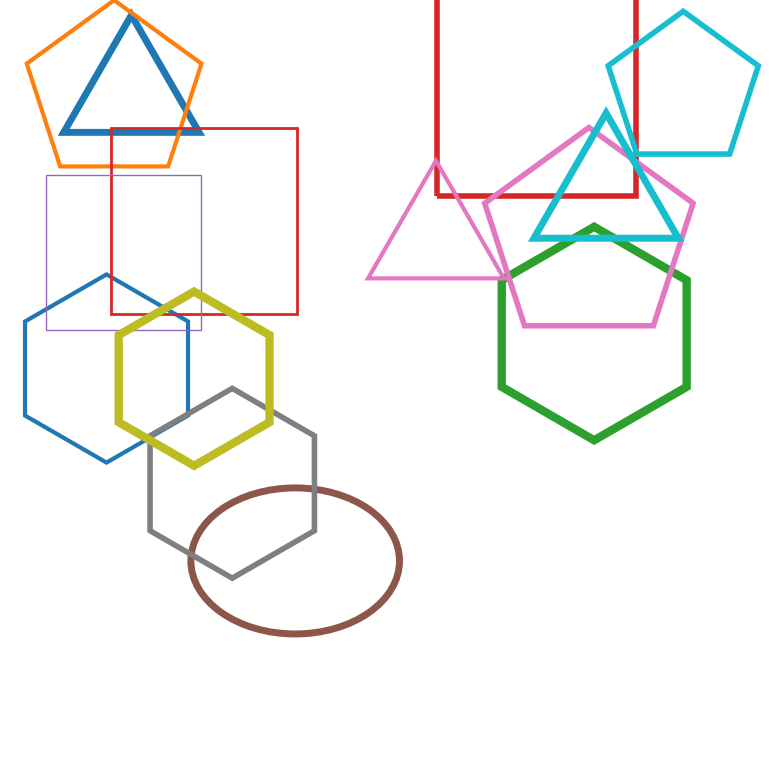[{"shape": "triangle", "thickness": 2.5, "radius": 0.51, "center": [0.171, 0.879]}, {"shape": "hexagon", "thickness": 1.5, "radius": 0.61, "center": [0.138, 0.521]}, {"shape": "pentagon", "thickness": 1.5, "radius": 0.6, "center": [0.148, 0.88]}, {"shape": "hexagon", "thickness": 3, "radius": 0.69, "center": [0.772, 0.567]}, {"shape": "square", "thickness": 1, "radius": 0.6, "center": [0.265, 0.713]}, {"shape": "square", "thickness": 2, "radius": 0.64, "center": [0.697, 0.874]}, {"shape": "square", "thickness": 0.5, "radius": 0.5, "center": [0.161, 0.672]}, {"shape": "oval", "thickness": 2.5, "radius": 0.68, "center": [0.383, 0.272]}, {"shape": "pentagon", "thickness": 2, "radius": 0.71, "center": [0.765, 0.692]}, {"shape": "triangle", "thickness": 1.5, "radius": 0.51, "center": [0.566, 0.689]}, {"shape": "hexagon", "thickness": 2, "radius": 0.62, "center": [0.302, 0.372]}, {"shape": "hexagon", "thickness": 3, "radius": 0.57, "center": [0.252, 0.508]}, {"shape": "pentagon", "thickness": 2, "radius": 0.51, "center": [0.887, 0.883]}, {"shape": "triangle", "thickness": 2.5, "radius": 0.54, "center": [0.787, 0.745]}]